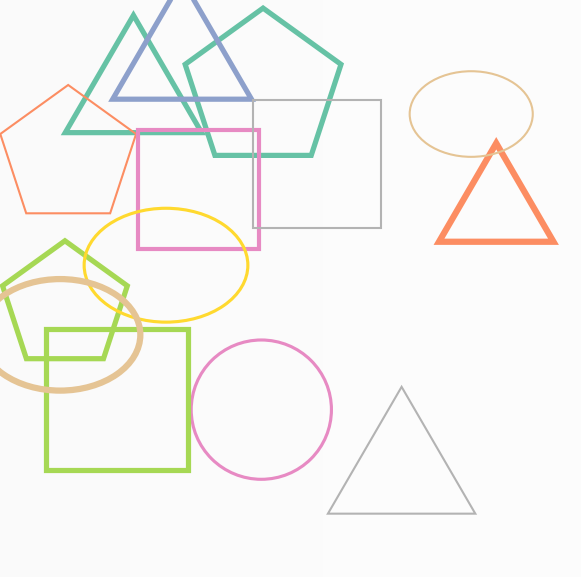[{"shape": "triangle", "thickness": 2.5, "radius": 0.68, "center": [0.23, 0.837]}, {"shape": "pentagon", "thickness": 2.5, "radius": 0.7, "center": [0.453, 0.844]}, {"shape": "pentagon", "thickness": 1, "radius": 0.61, "center": [0.117, 0.729]}, {"shape": "triangle", "thickness": 3, "radius": 0.57, "center": [0.854, 0.637]}, {"shape": "triangle", "thickness": 2.5, "radius": 0.69, "center": [0.313, 0.896]}, {"shape": "circle", "thickness": 1.5, "radius": 0.6, "center": [0.45, 0.29]}, {"shape": "square", "thickness": 2, "radius": 0.52, "center": [0.342, 0.671]}, {"shape": "square", "thickness": 2.5, "radius": 0.61, "center": [0.202, 0.308]}, {"shape": "pentagon", "thickness": 2.5, "radius": 0.56, "center": [0.112, 0.469]}, {"shape": "oval", "thickness": 1.5, "radius": 0.7, "center": [0.286, 0.54]}, {"shape": "oval", "thickness": 1, "radius": 0.53, "center": [0.811, 0.802]}, {"shape": "oval", "thickness": 3, "radius": 0.69, "center": [0.103, 0.419]}, {"shape": "square", "thickness": 1, "radius": 0.55, "center": [0.546, 0.715]}, {"shape": "triangle", "thickness": 1, "radius": 0.73, "center": [0.691, 0.183]}]